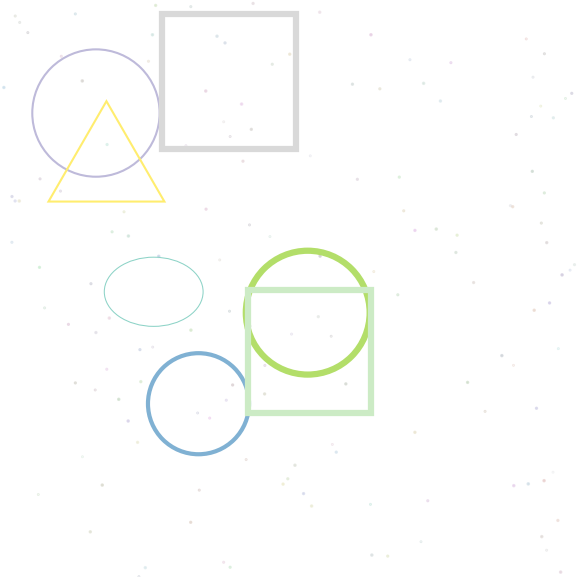[{"shape": "oval", "thickness": 0.5, "radius": 0.43, "center": [0.266, 0.494]}, {"shape": "circle", "thickness": 1, "radius": 0.55, "center": [0.166, 0.803]}, {"shape": "circle", "thickness": 2, "radius": 0.44, "center": [0.344, 0.3]}, {"shape": "circle", "thickness": 3, "radius": 0.54, "center": [0.533, 0.458]}, {"shape": "square", "thickness": 3, "radius": 0.58, "center": [0.396, 0.858]}, {"shape": "square", "thickness": 3, "radius": 0.53, "center": [0.535, 0.39]}, {"shape": "triangle", "thickness": 1, "radius": 0.58, "center": [0.184, 0.708]}]